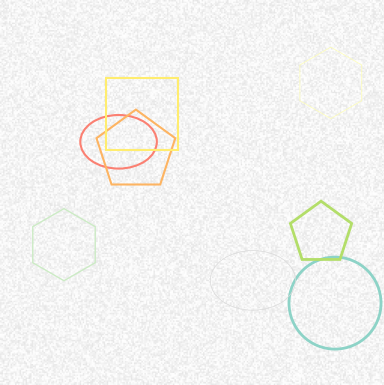[{"shape": "circle", "thickness": 2, "radius": 0.6, "center": [0.87, 0.213]}, {"shape": "hexagon", "thickness": 0.5, "radius": 0.46, "center": [0.859, 0.785]}, {"shape": "oval", "thickness": 1.5, "radius": 0.5, "center": [0.308, 0.632]}, {"shape": "pentagon", "thickness": 1.5, "radius": 0.54, "center": [0.353, 0.608]}, {"shape": "pentagon", "thickness": 2, "radius": 0.42, "center": [0.834, 0.394]}, {"shape": "oval", "thickness": 0.5, "radius": 0.55, "center": [0.657, 0.272]}, {"shape": "hexagon", "thickness": 1, "radius": 0.47, "center": [0.166, 0.364]}, {"shape": "square", "thickness": 1.5, "radius": 0.47, "center": [0.368, 0.703]}]